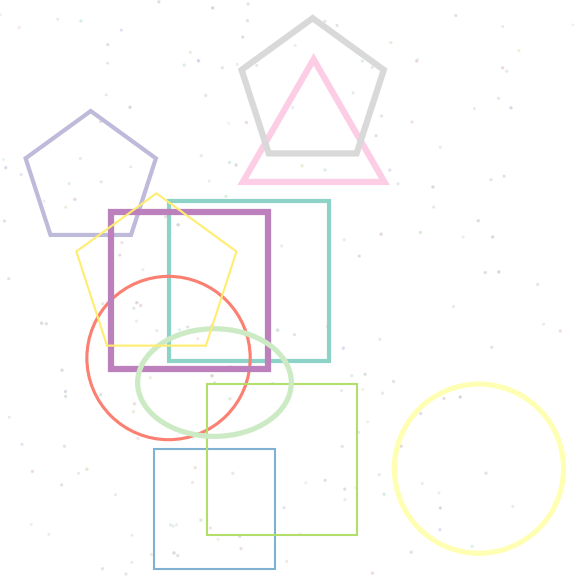[{"shape": "square", "thickness": 2, "radius": 0.7, "center": [0.431, 0.513]}, {"shape": "circle", "thickness": 2.5, "radius": 0.73, "center": [0.829, 0.188]}, {"shape": "pentagon", "thickness": 2, "radius": 0.59, "center": [0.157, 0.688]}, {"shape": "circle", "thickness": 1.5, "radius": 0.71, "center": [0.292, 0.379]}, {"shape": "square", "thickness": 1, "radius": 0.52, "center": [0.371, 0.118]}, {"shape": "square", "thickness": 1, "radius": 0.65, "center": [0.488, 0.204]}, {"shape": "triangle", "thickness": 3, "radius": 0.71, "center": [0.543, 0.755]}, {"shape": "pentagon", "thickness": 3, "radius": 0.65, "center": [0.541, 0.838]}, {"shape": "square", "thickness": 3, "radius": 0.68, "center": [0.328, 0.496]}, {"shape": "oval", "thickness": 2.5, "radius": 0.67, "center": [0.371, 0.337]}, {"shape": "pentagon", "thickness": 1, "radius": 0.73, "center": [0.271, 0.519]}]